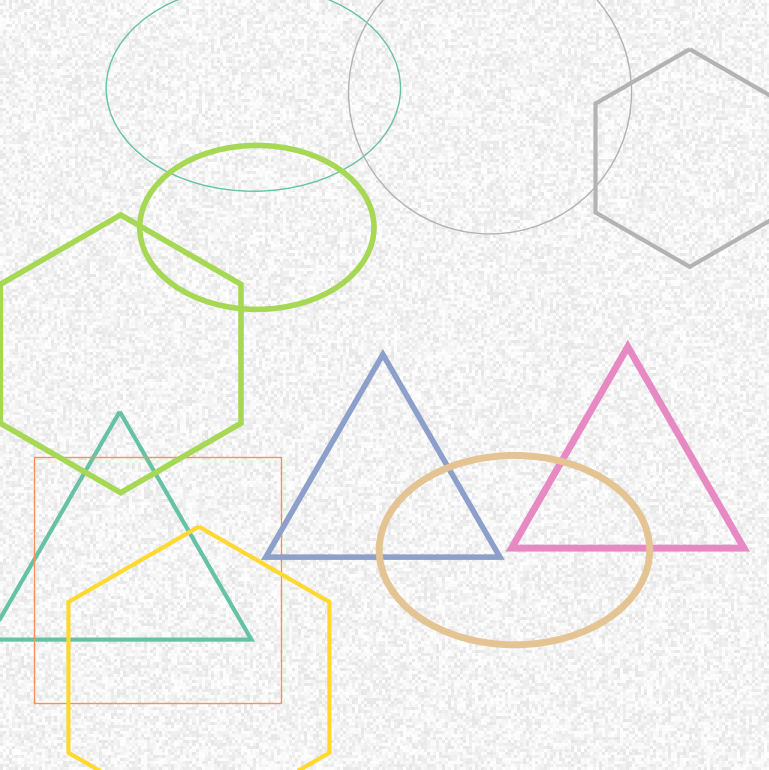[{"shape": "triangle", "thickness": 1.5, "radius": 0.99, "center": [0.155, 0.268]}, {"shape": "oval", "thickness": 0.5, "radius": 0.96, "center": [0.329, 0.885]}, {"shape": "square", "thickness": 0.5, "radius": 0.8, "center": [0.205, 0.247]}, {"shape": "triangle", "thickness": 2, "radius": 0.88, "center": [0.497, 0.364]}, {"shape": "triangle", "thickness": 2.5, "radius": 0.87, "center": [0.815, 0.375]}, {"shape": "hexagon", "thickness": 2, "radius": 0.9, "center": [0.157, 0.541]}, {"shape": "oval", "thickness": 2, "radius": 0.76, "center": [0.334, 0.705]}, {"shape": "hexagon", "thickness": 1.5, "radius": 0.98, "center": [0.258, 0.12]}, {"shape": "oval", "thickness": 2.5, "radius": 0.88, "center": [0.668, 0.286]}, {"shape": "circle", "thickness": 0.5, "radius": 0.92, "center": [0.636, 0.88]}, {"shape": "hexagon", "thickness": 1.5, "radius": 0.71, "center": [0.896, 0.795]}]